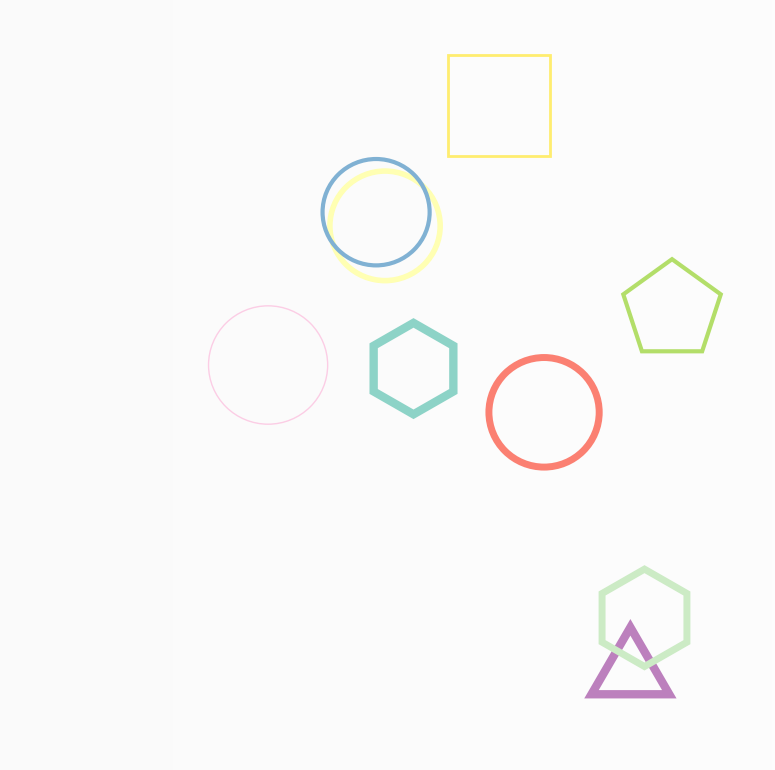[{"shape": "hexagon", "thickness": 3, "radius": 0.3, "center": [0.534, 0.521]}, {"shape": "circle", "thickness": 2, "radius": 0.36, "center": [0.497, 0.707]}, {"shape": "circle", "thickness": 2.5, "radius": 0.36, "center": [0.702, 0.465]}, {"shape": "circle", "thickness": 1.5, "radius": 0.35, "center": [0.485, 0.724]}, {"shape": "pentagon", "thickness": 1.5, "radius": 0.33, "center": [0.867, 0.597]}, {"shape": "circle", "thickness": 0.5, "radius": 0.38, "center": [0.346, 0.526]}, {"shape": "triangle", "thickness": 3, "radius": 0.29, "center": [0.813, 0.127]}, {"shape": "hexagon", "thickness": 2.5, "radius": 0.32, "center": [0.832, 0.198]}, {"shape": "square", "thickness": 1, "radius": 0.33, "center": [0.644, 0.863]}]